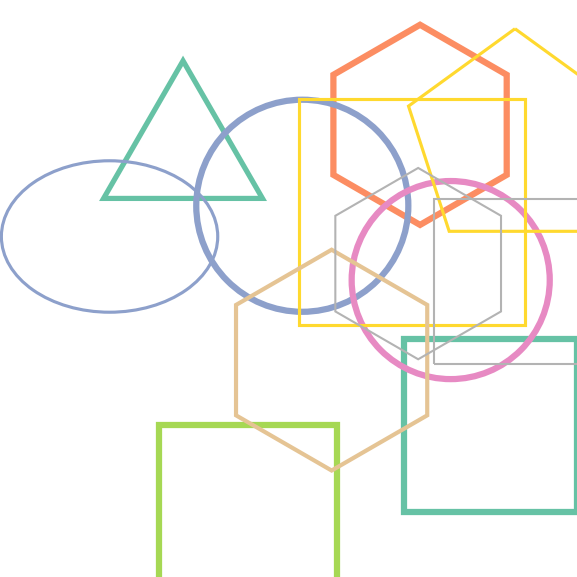[{"shape": "square", "thickness": 3, "radius": 0.75, "center": [0.85, 0.263]}, {"shape": "triangle", "thickness": 2.5, "radius": 0.79, "center": [0.317, 0.735]}, {"shape": "hexagon", "thickness": 3, "radius": 0.87, "center": [0.727, 0.783]}, {"shape": "circle", "thickness": 3, "radius": 0.92, "center": [0.523, 0.643]}, {"shape": "oval", "thickness": 1.5, "radius": 0.94, "center": [0.19, 0.59]}, {"shape": "circle", "thickness": 3, "radius": 0.86, "center": [0.78, 0.514]}, {"shape": "square", "thickness": 3, "radius": 0.77, "center": [0.43, 0.109]}, {"shape": "square", "thickness": 1.5, "radius": 0.98, "center": [0.713, 0.632]}, {"shape": "pentagon", "thickness": 1.5, "radius": 0.97, "center": [0.892, 0.755]}, {"shape": "hexagon", "thickness": 2, "radius": 0.96, "center": [0.574, 0.376]}, {"shape": "hexagon", "thickness": 1, "radius": 0.83, "center": [0.724, 0.543]}, {"shape": "square", "thickness": 1, "radius": 0.72, "center": [0.894, 0.512]}]